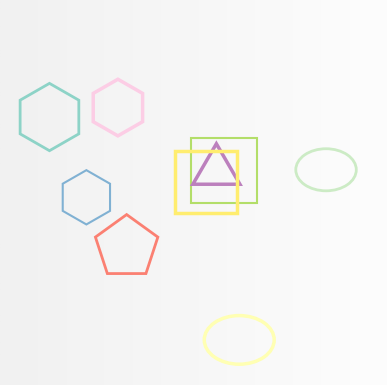[{"shape": "hexagon", "thickness": 2, "radius": 0.44, "center": [0.128, 0.696]}, {"shape": "oval", "thickness": 2.5, "radius": 0.45, "center": [0.617, 0.117]}, {"shape": "pentagon", "thickness": 2, "radius": 0.42, "center": [0.327, 0.358]}, {"shape": "hexagon", "thickness": 1.5, "radius": 0.35, "center": [0.223, 0.488]}, {"shape": "square", "thickness": 1.5, "radius": 0.42, "center": [0.578, 0.557]}, {"shape": "hexagon", "thickness": 2.5, "radius": 0.37, "center": [0.304, 0.721]}, {"shape": "triangle", "thickness": 2.5, "radius": 0.35, "center": [0.558, 0.557]}, {"shape": "oval", "thickness": 2, "radius": 0.39, "center": [0.841, 0.559]}, {"shape": "square", "thickness": 2.5, "radius": 0.4, "center": [0.531, 0.528]}]